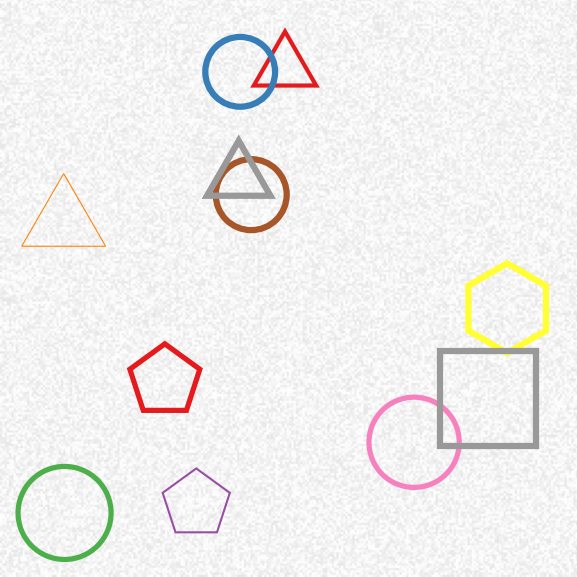[{"shape": "triangle", "thickness": 2, "radius": 0.31, "center": [0.493, 0.882]}, {"shape": "pentagon", "thickness": 2.5, "radius": 0.32, "center": [0.285, 0.34]}, {"shape": "circle", "thickness": 3, "radius": 0.3, "center": [0.416, 0.875]}, {"shape": "circle", "thickness": 2.5, "radius": 0.4, "center": [0.112, 0.111]}, {"shape": "pentagon", "thickness": 1, "radius": 0.31, "center": [0.34, 0.127]}, {"shape": "triangle", "thickness": 0.5, "radius": 0.42, "center": [0.11, 0.615]}, {"shape": "hexagon", "thickness": 3, "radius": 0.39, "center": [0.878, 0.466]}, {"shape": "circle", "thickness": 3, "radius": 0.31, "center": [0.435, 0.662]}, {"shape": "circle", "thickness": 2.5, "radius": 0.39, "center": [0.717, 0.233]}, {"shape": "square", "thickness": 3, "radius": 0.41, "center": [0.845, 0.309]}, {"shape": "triangle", "thickness": 3, "radius": 0.32, "center": [0.413, 0.692]}]